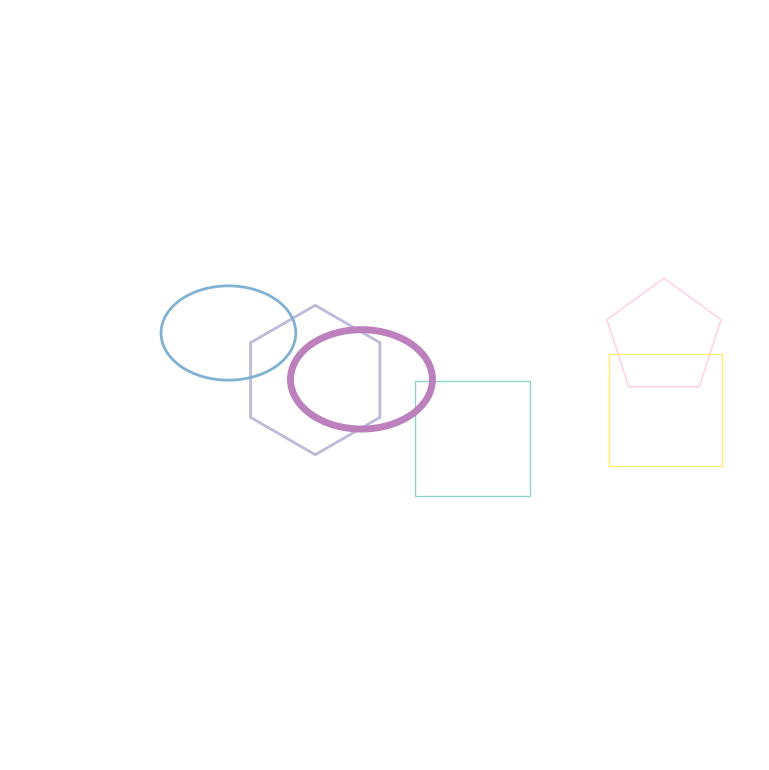[{"shape": "square", "thickness": 0.5, "radius": 0.37, "center": [0.613, 0.431]}, {"shape": "hexagon", "thickness": 1, "radius": 0.49, "center": [0.409, 0.506]}, {"shape": "oval", "thickness": 1, "radius": 0.44, "center": [0.297, 0.568]}, {"shape": "pentagon", "thickness": 0.5, "radius": 0.39, "center": [0.862, 0.561]}, {"shape": "oval", "thickness": 2.5, "radius": 0.46, "center": [0.469, 0.507]}, {"shape": "square", "thickness": 0.5, "radius": 0.36, "center": [0.864, 0.467]}]